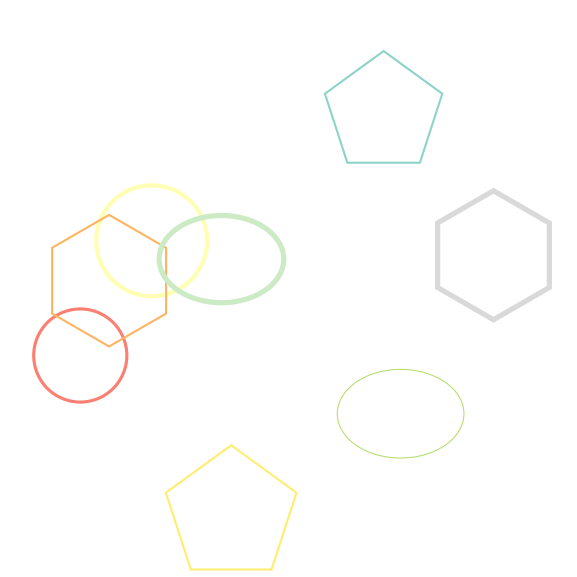[{"shape": "pentagon", "thickness": 1, "radius": 0.53, "center": [0.664, 0.804]}, {"shape": "circle", "thickness": 2, "radius": 0.48, "center": [0.263, 0.582]}, {"shape": "circle", "thickness": 1.5, "radius": 0.4, "center": [0.139, 0.384]}, {"shape": "hexagon", "thickness": 1, "radius": 0.57, "center": [0.189, 0.513]}, {"shape": "oval", "thickness": 0.5, "radius": 0.55, "center": [0.694, 0.283]}, {"shape": "hexagon", "thickness": 2.5, "radius": 0.56, "center": [0.855, 0.557]}, {"shape": "oval", "thickness": 2.5, "radius": 0.54, "center": [0.384, 0.55]}, {"shape": "pentagon", "thickness": 1, "radius": 0.59, "center": [0.4, 0.109]}]